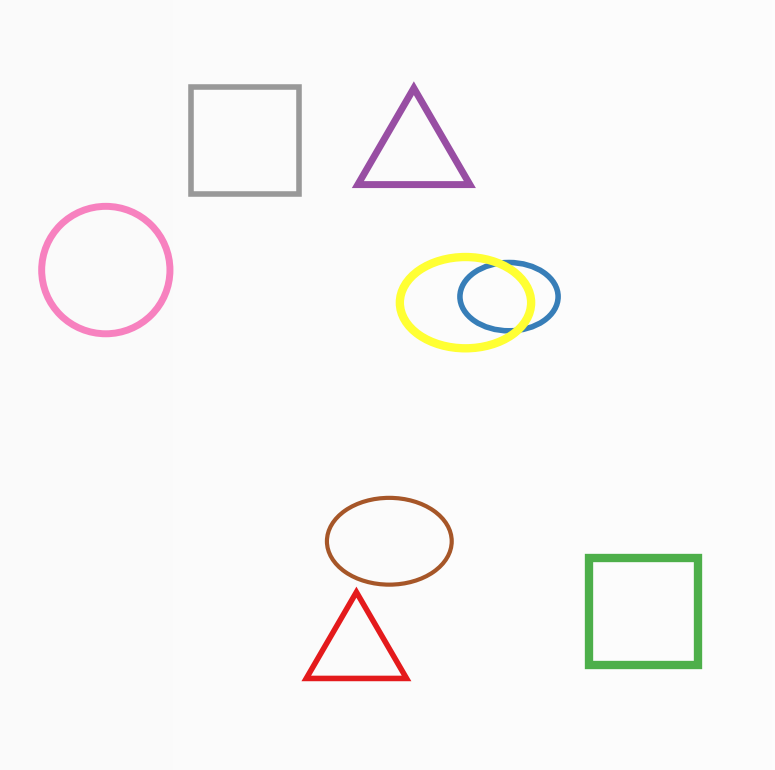[{"shape": "triangle", "thickness": 2, "radius": 0.37, "center": [0.46, 0.156]}, {"shape": "oval", "thickness": 2, "radius": 0.32, "center": [0.657, 0.615]}, {"shape": "square", "thickness": 3, "radius": 0.35, "center": [0.83, 0.206]}, {"shape": "triangle", "thickness": 2.5, "radius": 0.42, "center": [0.534, 0.802]}, {"shape": "oval", "thickness": 3, "radius": 0.42, "center": [0.601, 0.607]}, {"shape": "oval", "thickness": 1.5, "radius": 0.4, "center": [0.502, 0.297]}, {"shape": "circle", "thickness": 2.5, "radius": 0.41, "center": [0.137, 0.649]}, {"shape": "square", "thickness": 2, "radius": 0.35, "center": [0.316, 0.818]}]